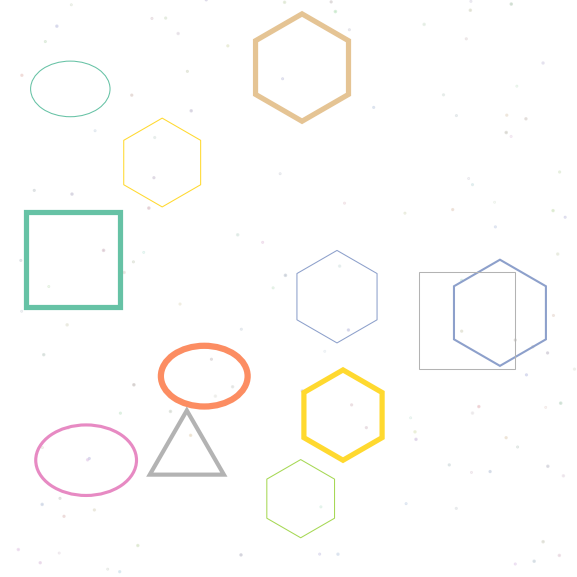[{"shape": "square", "thickness": 2.5, "radius": 0.41, "center": [0.126, 0.55]}, {"shape": "oval", "thickness": 0.5, "radius": 0.34, "center": [0.122, 0.845]}, {"shape": "oval", "thickness": 3, "radius": 0.38, "center": [0.354, 0.348]}, {"shape": "hexagon", "thickness": 0.5, "radius": 0.4, "center": [0.584, 0.485]}, {"shape": "hexagon", "thickness": 1, "radius": 0.46, "center": [0.866, 0.458]}, {"shape": "oval", "thickness": 1.5, "radius": 0.44, "center": [0.149, 0.202]}, {"shape": "hexagon", "thickness": 0.5, "radius": 0.34, "center": [0.521, 0.136]}, {"shape": "hexagon", "thickness": 0.5, "radius": 0.38, "center": [0.281, 0.718]}, {"shape": "hexagon", "thickness": 2.5, "radius": 0.39, "center": [0.594, 0.28]}, {"shape": "hexagon", "thickness": 2.5, "radius": 0.46, "center": [0.523, 0.882]}, {"shape": "square", "thickness": 0.5, "radius": 0.42, "center": [0.808, 0.444]}, {"shape": "triangle", "thickness": 2, "radius": 0.37, "center": [0.324, 0.214]}]